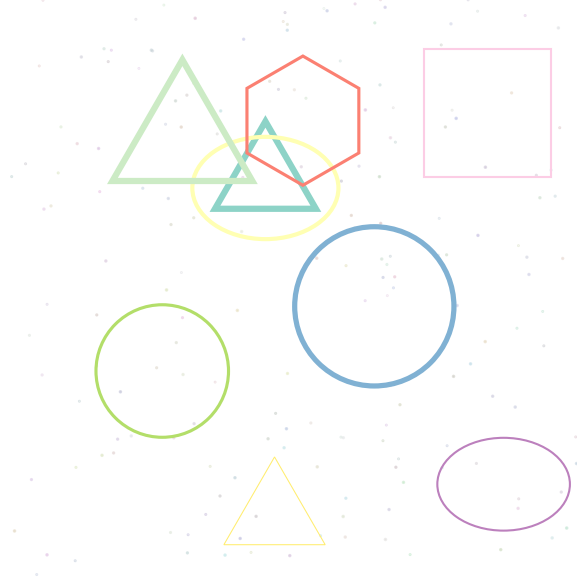[{"shape": "triangle", "thickness": 3, "radius": 0.5, "center": [0.46, 0.688]}, {"shape": "oval", "thickness": 2, "radius": 0.63, "center": [0.46, 0.674]}, {"shape": "hexagon", "thickness": 1.5, "radius": 0.56, "center": [0.525, 0.79]}, {"shape": "circle", "thickness": 2.5, "radius": 0.69, "center": [0.648, 0.469]}, {"shape": "circle", "thickness": 1.5, "radius": 0.57, "center": [0.281, 0.357]}, {"shape": "square", "thickness": 1, "radius": 0.55, "center": [0.844, 0.804]}, {"shape": "oval", "thickness": 1, "radius": 0.57, "center": [0.872, 0.161]}, {"shape": "triangle", "thickness": 3, "radius": 0.7, "center": [0.316, 0.756]}, {"shape": "triangle", "thickness": 0.5, "radius": 0.51, "center": [0.475, 0.107]}]